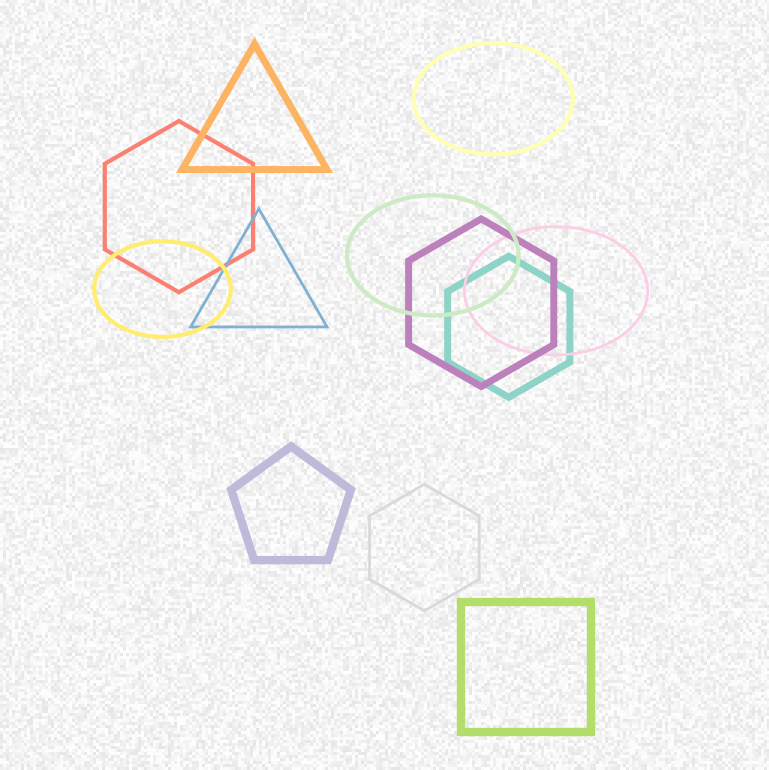[{"shape": "hexagon", "thickness": 2.5, "radius": 0.46, "center": [0.661, 0.576]}, {"shape": "oval", "thickness": 1.5, "radius": 0.52, "center": [0.641, 0.872]}, {"shape": "pentagon", "thickness": 3, "radius": 0.41, "center": [0.378, 0.339]}, {"shape": "hexagon", "thickness": 1.5, "radius": 0.56, "center": [0.232, 0.732]}, {"shape": "triangle", "thickness": 1, "radius": 0.51, "center": [0.336, 0.627]}, {"shape": "triangle", "thickness": 2.5, "radius": 0.54, "center": [0.331, 0.834]}, {"shape": "square", "thickness": 3, "radius": 0.42, "center": [0.683, 0.134]}, {"shape": "oval", "thickness": 1, "radius": 0.59, "center": [0.722, 0.622]}, {"shape": "hexagon", "thickness": 1, "radius": 0.41, "center": [0.551, 0.289]}, {"shape": "hexagon", "thickness": 2.5, "radius": 0.54, "center": [0.625, 0.607]}, {"shape": "oval", "thickness": 1.5, "radius": 0.56, "center": [0.562, 0.668]}, {"shape": "oval", "thickness": 1.5, "radius": 0.44, "center": [0.211, 0.625]}]